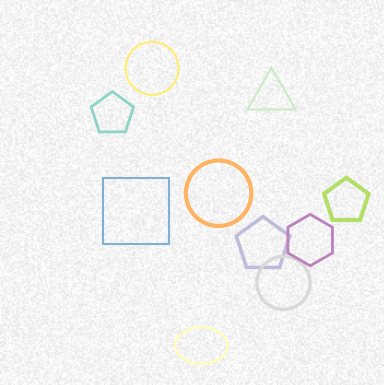[{"shape": "pentagon", "thickness": 2, "radius": 0.29, "center": [0.292, 0.704]}, {"shape": "oval", "thickness": 1.5, "radius": 0.34, "center": [0.523, 0.102]}, {"shape": "pentagon", "thickness": 2.5, "radius": 0.36, "center": [0.683, 0.365]}, {"shape": "square", "thickness": 1.5, "radius": 0.43, "center": [0.353, 0.452]}, {"shape": "circle", "thickness": 3, "radius": 0.43, "center": [0.568, 0.498]}, {"shape": "pentagon", "thickness": 3, "radius": 0.3, "center": [0.9, 0.478]}, {"shape": "circle", "thickness": 2.5, "radius": 0.35, "center": [0.736, 0.265]}, {"shape": "hexagon", "thickness": 2, "radius": 0.33, "center": [0.806, 0.376]}, {"shape": "triangle", "thickness": 1.5, "radius": 0.36, "center": [0.705, 0.752]}, {"shape": "circle", "thickness": 1.5, "radius": 0.34, "center": [0.395, 0.823]}]